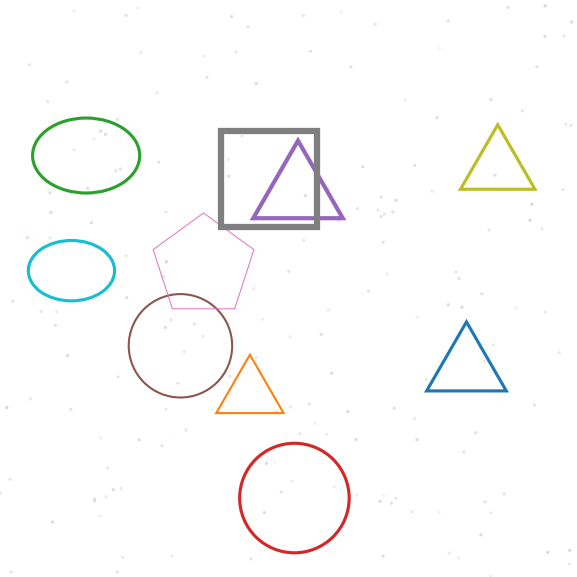[{"shape": "triangle", "thickness": 1.5, "radius": 0.4, "center": [0.808, 0.362]}, {"shape": "triangle", "thickness": 1, "radius": 0.34, "center": [0.433, 0.318]}, {"shape": "oval", "thickness": 1.5, "radius": 0.46, "center": [0.149, 0.73]}, {"shape": "circle", "thickness": 1.5, "radius": 0.47, "center": [0.51, 0.137]}, {"shape": "triangle", "thickness": 2, "radius": 0.45, "center": [0.516, 0.666]}, {"shape": "circle", "thickness": 1, "radius": 0.45, "center": [0.312, 0.4]}, {"shape": "pentagon", "thickness": 0.5, "radius": 0.46, "center": [0.352, 0.539]}, {"shape": "square", "thickness": 3, "radius": 0.41, "center": [0.466, 0.689]}, {"shape": "triangle", "thickness": 1.5, "radius": 0.37, "center": [0.862, 0.709]}, {"shape": "oval", "thickness": 1.5, "radius": 0.37, "center": [0.124, 0.53]}]